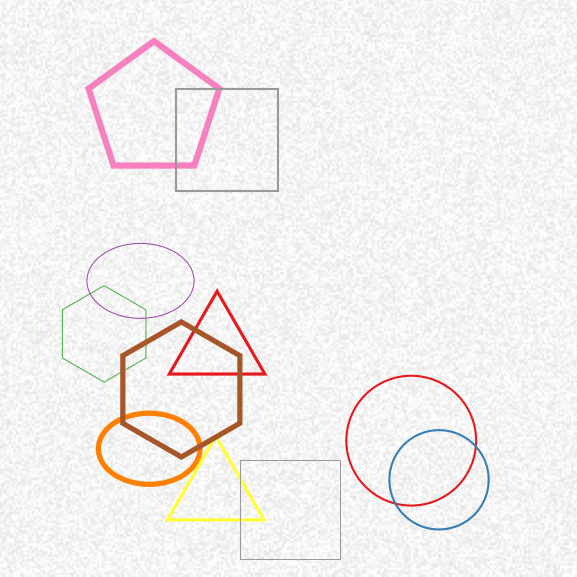[{"shape": "circle", "thickness": 1, "radius": 0.56, "center": [0.712, 0.236]}, {"shape": "triangle", "thickness": 1.5, "radius": 0.48, "center": [0.376, 0.399]}, {"shape": "circle", "thickness": 1, "radius": 0.43, "center": [0.76, 0.168]}, {"shape": "hexagon", "thickness": 0.5, "radius": 0.42, "center": [0.18, 0.421]}, {"shape": "oval", "thickness": 0.5, "radius": 0.46, "center": [0.243, 0.513]}, {"shape": "oval", "thickness": 2.5, "radius": 0.44, "center": [0.258, 0.222]}, {"shape": "triangle", "thickness": 1.5, "radius": 0.48, "center": [0.374, 0.147]}, {"shape": "hexagon", "thickness": 2.5, "radius": 0.59, "center": [0.314, 0.325]}, {"shape": "pentagon", "thickness": 3, "radius": 0.6, "center": [0.267, 0.809]}, {"shape": "square", "thickness": 0.5, "radius": 0.43, "center": [0.502, 0.117]}, {"shape": "square", "thickness": 1, "radius": 0.44, "center": [0.393, 0.757]}]